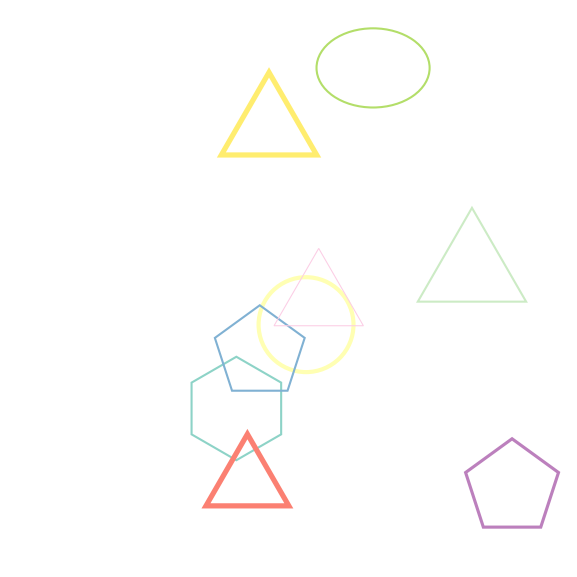[{"shape": "hexagon", "thickness": 1, "radius": 0.45, "center": [0.409, 0.292]}, {"shape": "circle", "thickness": 2, "radius": 0.41, "center": [0.53, 0.437]}, {"shape": "triangle", "thickness": 2.5, "radius": 0.41, "center": [0.428, 0.165]}, {"shape": "pentagon", "thickness": 1, "radius": 0.41, "center": [0.45, 0.389]}, {"shape": "oval", "thickness": 1, "radius": 0.49, "center": [0.646, 0.882]}, {"shape": "triangle", "thickness": 0.5, "radius": 0.45, "center": [0.552, 0.48]}, {"shape": "pentagon", "thickness": 1.5, "radius": 0.42, "center": [0.887, 0.155]}, {"shape": "triangle", "thickness": 1, "radius": 0.54, "center": [0.817, 0.531]}, {"shape": "triangle", "thickness": 2.5, "radius": 0.48, "center": [0.466, 0.778]}]